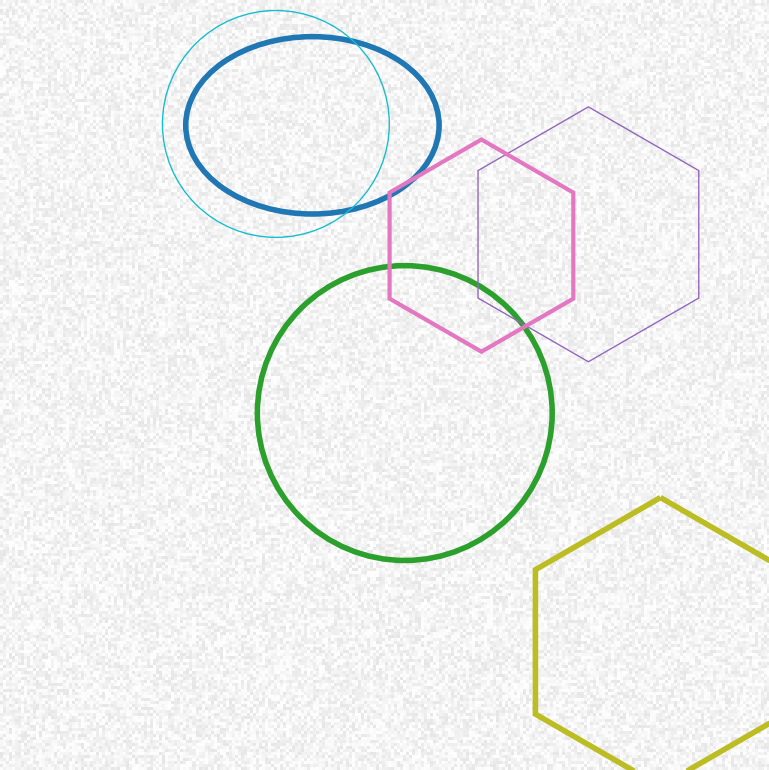[{"shape": "oval", "thickness": 2, "radius": 0.82, "center": [0.406, 0.837]}, {"shape": "circle", "thickness": 2, "radius": 0.96, "center": [0.526, 0.464]}, {"shape": "hexagon", "thickness": 0.5, "radius": 0.83, "center": [0.764, 0.696]}, {"shape": "hexagon", "thickness": 1.5, "radius": 0.69, "center": [0.625, 0.681]}, {"shape": "hexagon", "thickness": 2, "radius": 0.94, "center": [0.858, 0.166]}, {"shape": "circle", "thickness": 0.5, "radius": 0.74, "center": [0.358, 0.839]}]